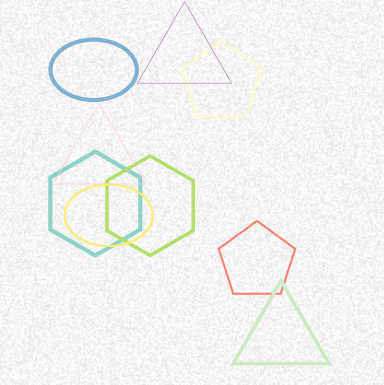[{"shape": "hexagon", "thickness": 3, "radius": 0.67, "center": [0.248, 0.471]}, {"shape": "pentagon", "thickness": 1, "radius": 0.55, "center": [0.575, 0.786]}, {"shape": "pentagon", "thickness": 1.5, "radius": 0.52, "center": [0.667, 0.322]}, {"shape": "oval", "thickness": 3, "radius": 0.56, "center": [0.243, 0.819]}, {"shape": "hexagon", "thickness": 2.5, "radius": 0.65, "center": [0.39, 0.466]}, {"shape": "triangle", "thickness": 0.5, "radius": 0.7, "center": [0.258, 0.592]}, {"shape": "triangle", "thickness": 0.5, "radius": 0.71, "center": [0.479, 0.854]}, {"shape": "triangle", "thickness": 2.5, "radius": 0.72, "center": [0.73, 0.127]}, {"shape": "oval", "thickness": 1.5, "radius": 0.57, "center": [0.283, 0.441]}]